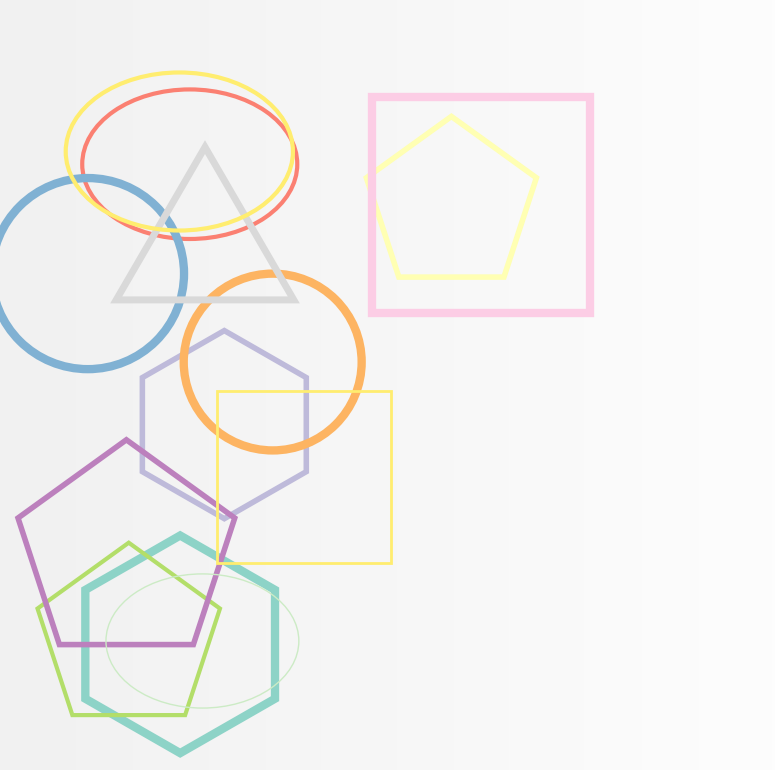[{"shape": "hexagon", "thickness": 3, "radius": 0.71, "center": [0.232, 0.163]}, {"shape": "pentagon", "thickness": 2, "radius": 0.58, "center": [0.582, 0.733]}, {"shape": "hexagon", "thickness": 2, "radius": 0.61, "center": [0.289, 0.449]}, {"shape": "oval", "thickness": 1.5, "radius": 0.69, "center": [0.245, 0.787]}, {"shape": "circle", "thickness": 3, "radius": 0.62, "center": [0.113, 0.645]}, {"shape": "circle", "thickness": 3, "radius": 0.57, "center": [0.352, 0.53]}, {"shape": "pentagon", "thickness": 1.5, "radius": 0.62, "center": [0.166, 0.171]}, {"shape": "square", "thickness": 3, "radius": 0.7, "center": [0.621, 0.734]}, {"shape": "triangle", "thickness": 2.5, "radius": 0.66, "center": [0.265, 0.677]}, {"shape": "pentagon", "thickness": 2, "radius": 0.74, "center": [0.163, 0.282]}, {"shape": "oval", "thickness": 0.5, "radius": 0.62, "center": [0.261, 0.168]}, {"shape": "oval", "thickness": 1.5, "radius": 0.73, "center": [0.231, 0.803]}, {"shape": "square", "thickness": 1, "radius": 0.56, "center": [0.392, 0.38]}]